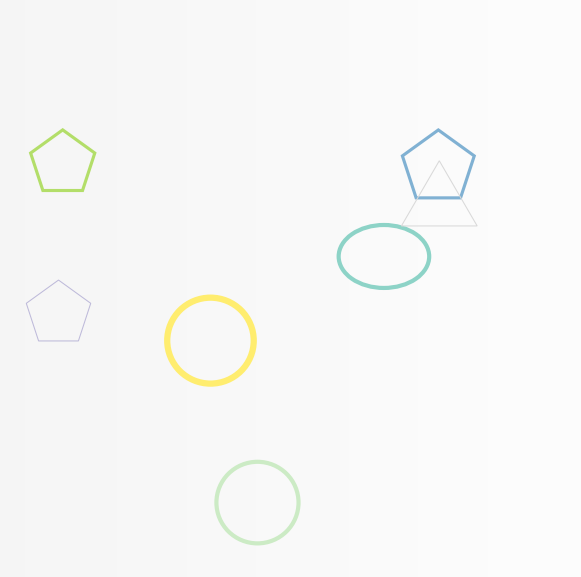[{"shape": "oval", "thickness": 2, "radius": 0.39, "center": [0.661, 0.555]}, {"shape": "pentagon", "thickness": 0.5, "radius": 0.29, "center": [0.101, 0.456]}, {"shape": "pentagon", "thickness": 1.5, "radius": 0.33, "center": [0.754, 0.709]}, {"shape": "pentagon", "thickness": 1.5, "radius": 0.29, "center": [0.108, 0.716]}, {"shape": "triangle", "thickness": 0.5, "radius": 0.38, "center": [0.756, 0.646]}, {"shape": "circle", "thickness": 2, "radius": 0.35, "center": [0.443, 0.129]}, {"shape": "circle", "thickness": 3, "radius": 0.37, "center": [0.362, 0.409]}]